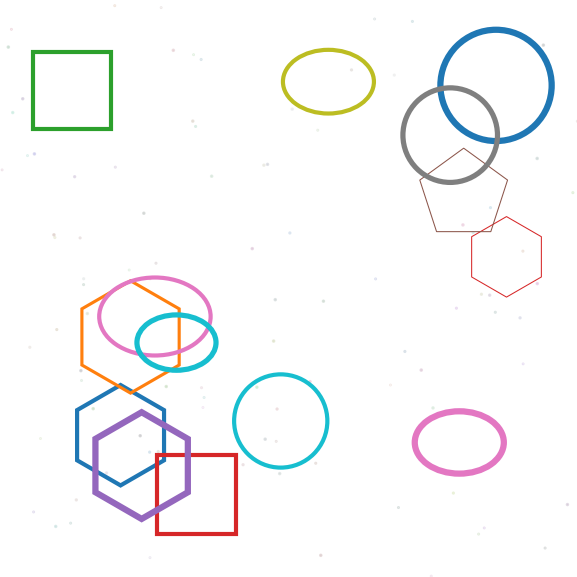[{"shape": "circle", "thickness": 3, "radius": 0.48, "center": [0.859, 0.851]}, {"shape": "hexagon", "thickness": 2, "radius": 0.43, "center": [0.209, 0.246]}, {"shape": "hexagon", "thickness": 1.5, "radius": 0.49, "center": [0.226, 0.416]}, {"shape": "square", "thickness": 2, "radius": 0.33, "center": [0.125, 0.842]}, {"shape": "square", "thickness": 2, "radius": 0.34, "center": [0.341, 0.143]}, {"shape": "hexagon", "thickness": 0.5, "radius": 0.35, "center": [0.877, 0.554]}, {"shape": "hexagon", "thickness": 3, "radius": 0.46, "center": [0.245, 0.193]}, {"shape": "pentagon", "thickness": 0.5, "radius": 0.4, "center": [0.803, 0.663]}, {"shape": "oval", "thickness": 2, "radius": 0.48, "center": [0.268, 0.451]}, {"shape": "oval", "thickness": 3, "radius": 0.39, "center": [0.795, 0.233]}, {"shape": "circle", "thickness": 2.5, "radius": 0.41, "center": [0.78, 0.765]}, {"shape": "oval", "thickness": 2, "radius": 0.39, "center": [0.569, 0.858]}, {"shape": "oval", "thickness": 2.5, "radius": 0.34, "center": [0.306, 0.406]}, {"shape": "circle", "thickness": 2, "radius": 0.4, "center": [0.486, 0.27]}]